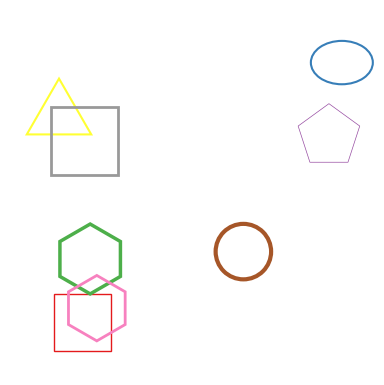[{"shape": "square", "thickness": 1, "radius": 0.37, "center": [0.215, 0.162]}, {"shape": "oval", "thickness": 1.5, "radius": 0.4, "center": [0.888, 0.837]}, {"shape": "hexagon", "thickness": 2.5, "radius": 0.45, "center": [0.234, 0.327]}, {"shape": "pentagon", "thickness": 0.5, "radius": 0.42, "center": [0.854, 0.647]}, {"shape": "triangle", "thickness": 1.5, "radius": 0.48, "center": [0.153, 0.699]}, {"shape": "circle", "thickness": 3, "radius": 0.36, "center": [0.632, 0.346]}, {"shape": "hexagon", "thickness": 2, "radius": 0.43, "center": [0.251, 0.2]}, {"shape": "square", "thickness": 2, "radius": 0.44, "center": [0.22, 0.634]}]